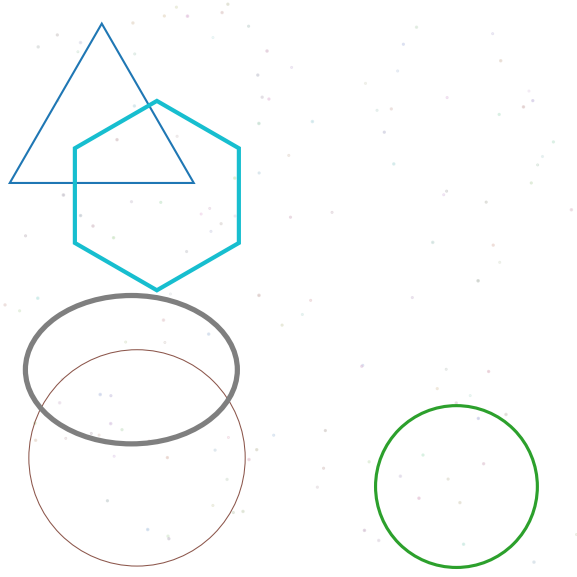[{"shape": "triangle", "thickness": 1, "radius": 0.92, "center": [0.176, 0.774]}, {"shape": "circle", "thickness": 1.5, "radius": 0.7, "center": [0.79, 0.157]}, {"shape": "circle", "thickness": 0.5, "radius": 0.94, "center": [0.237, 0.206]}, {"shape": "oval", "thickness": 2.5, "radius": 0.92, "center": [0.227, 0.359]}, {"shape": "hexagon", "thickness": 2, "radius": 0.82, "center": [0.272, 0.66]}]